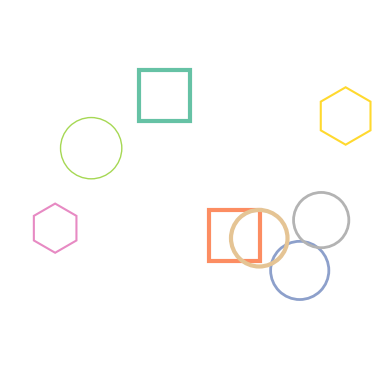[{"shape": "square", "thickness": 3, "radius": 0.33, "center": [0.427, 0.753]}, {"shape": "square", "thickness": 3, "radius": 0.33, "center": [0.608, 0.388]}, {"shape": "circle", "thickness": 2, "radius": 0.38, "center": [0.779, 0.298]}, {"shape": "hexagon", "thickness": 1.5, "radius": 0.32, "center": [0.143, 0.407]}, {"shape": "circle", "thickness": 1, "radius": 0.4, "center": [0.237, 0.615]}, {"shape": "hexagon", "thickness": 1.5, "radius": 0.37, "center": [0.898, 0.699]}, {"shape": "circle", "thickness": 3, "radius": 0.37, "center": [0.673, 0.381]}, {"shape": "circle", "thickness": 2, "radius": 0.36, "center": [0.834, 0.428]}]